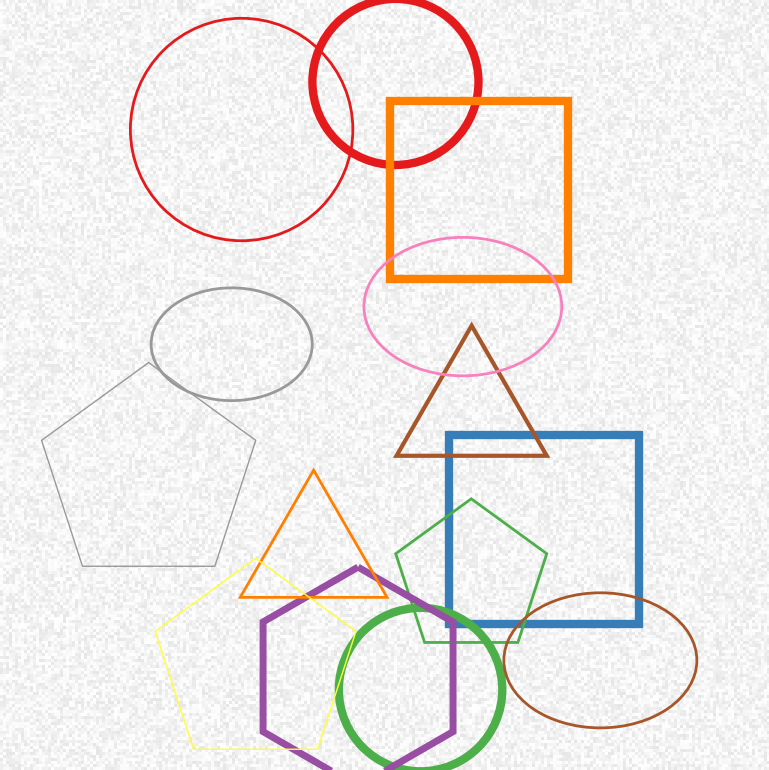[{"shape": "circle", "thickness": 3, "radius": 0.54, "center": [0.514, 0.894]}, {"shape": "circle", "thickness": 1, "radius": 0.72, "center": [0.314, 0.832]}, {"shape": "square", "thickness": 3, "radius": 0.61, "center": [0.706, 0.312]}, {"shape": "pentagon", "thickness": 1, "radius": 0.52, "center": [0.612, 0.249]}, {"shape": "circle", "thickness": 3, "radius": 0.53, "center": [0.546, 0.104]}, {"shape": "hexagon", "thickness": 2.5, "radius": 0.71, "center": [0.465, 0.121]}, {"shape": "square", "thickness": 3, "radius": 0.58, "center": [0.622, 0.753]}, {"shape": "triangle", "thickness": 1, "radius": 0.55, "center": [0.407, 0.279]}, {"shape": "pentagon", "thickness": 0.5, "radius": 0.69, "center": [0.332, 0.138]}, {"shape": "triangle", "thickness": 1.5, "radius": 0.56, "center": [0.613, 0.464]}, {"shape": "oval", "thickness": 1, "radius": 0.63, "center": [0.78, 0.142]}, {"shape": "oval", "thickness": 1, "radius": 0.64, "center": [0.601, 0.602]}, {"shape": "oval", "thickness": 1, "radius": 0.52, "center": [0.301, 0.553]}, {"shape": "pentagon", "thickness": 0.5, "radius": 0.73, "center": [0.193, 0.383]}]